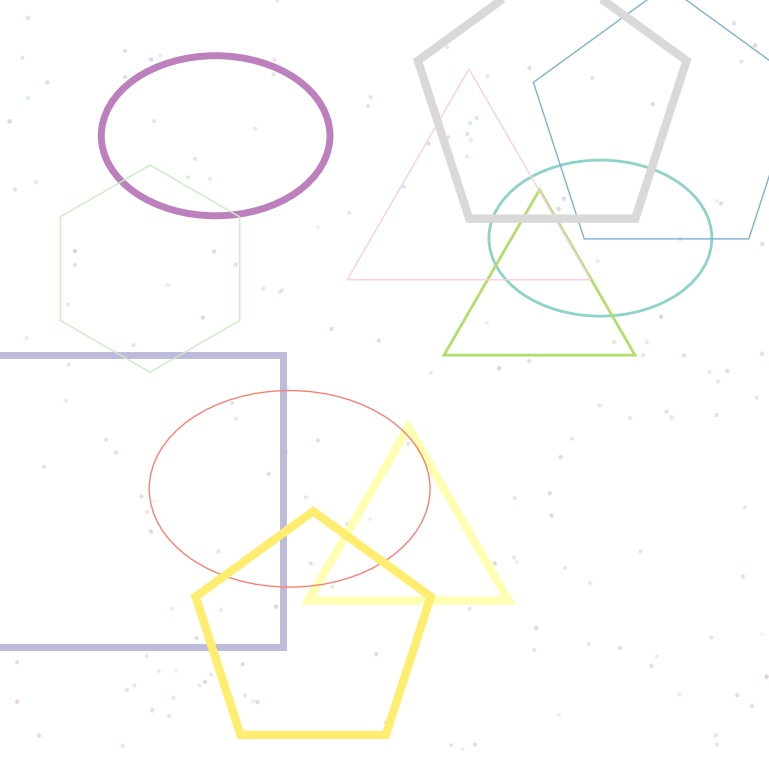[{"shape": "oval", "thickness": 1, "radius": 0.72, "center": [0.78, 0.691]}, {"shape": "triangle", "thickness": 3, "radius": 0.75, "center": [0.53, 0.295]}, {"shape": "square", "thickness": 2.5, "radius": 0.95, "center": [0.178, 0.349]}, {"shape": "oval", "thickness": 0.5, "radius": 0.91, "center": [0.376, 0.365]}, {"shape": "pentagon", "thickness": 0.5, "radius": 0.91, "center": [0.866, 0.837]}, {"shape": "triangle", "thickness": 1, "radius": 0.72, "center": [0.701, 0.61]}, {"shape": "triangle", "thickness": 0.5, "radius": 0.91, "center": [0.609, 0.728]}, {"shape": "pentagon", "thickness": 3, "radius": 0.92, "center": [0.717, 0.864]}, {"shape": "oval", "thickness": 2.5, "radius": 0.74, "center": [0.28, 0.824]}, {"shape": "hexagon", "thickness": 0.5, "radius": 0.67, "center": [0.195, 0.651]}, {"shape": "pentagon", "thickness": 3, "radius": 0.8, "center": [0.407, 0.175]}]